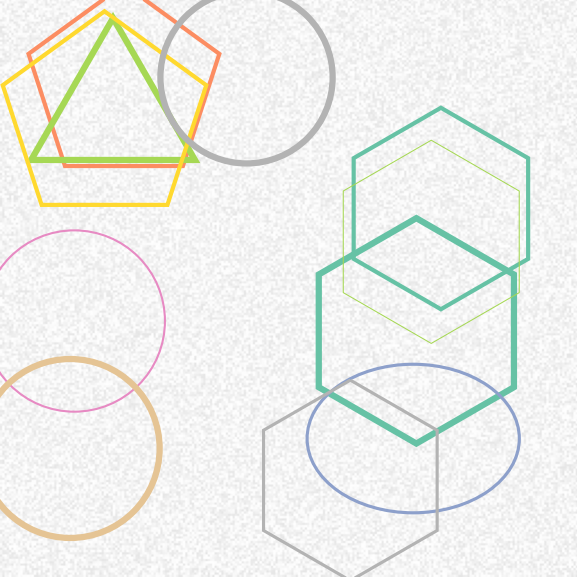[{"shape": "hexagon", "thickness": 3, "radius": 0.98, "center": [0.721, 0.426]}, {"shape": "hexagon", "thickness": 2, "radius": 0.87, "center": [0.763, 0.638]}, {"shape": "pentagon", "thickness": 2, "radius": 0.87, "center": [0.215, 0.852]}, {"shape": "oval", "thickness": 1.5, "radius": 0.92, "center": [0.716, 0.24]}, {"shape": "circle", "thickness": 1, "radius": 0.78, "center": [0.129, 0.443]}, {"shape": "triangle", "thickness": 3, "radius": 0.82, "center": [0.196, 0.804]}, {"shape": "hexagon", "thickness": 0.5, "radius": 0.88, "center": [0.747, 0.58]}, {"shape": "pentagon", "thickness": 2, "radius": 0.93, "center": [0.181, 0.794]}, {"shape": "circle", "thickness": 3, "radius": 0.77, "center": [0.121, 0.223]}, {"shape": "circle", "thickness": 3, "radius": 0.75, "center": [0.427, 0.865]}, {"shape": "hexagon", "thickness": 1.5, "radius": 0.87, "center": [0.607, 0.167]}]